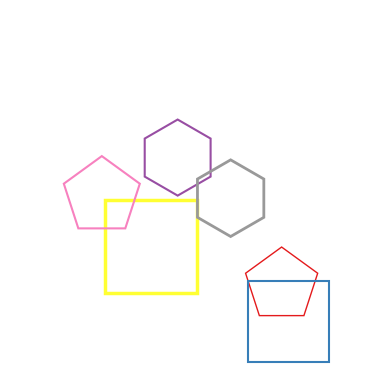[{"shape": "pentagon", "thickness": 1, "radius": 0.49, "center": [0.732, 0.26]}, {"shape": "square", "thickness": 1.5, "radius": 0.53, "center": [0.749, 0.166]}, {"shape": "hexagon", "thickness": 1.5, "radius": 0.49, "center": [0.461, 0.591]}, {"shape": "square", "thickness": 2.5, "radius": 0.6, "center": [0.392, 0.36]}, {"shape": "pentagon", "thickness": 1.5, "radius": 0.52, "center": [0.264, 0.491]}, {"shape": "hexagon", "thickness": 2, "radius": 0.5, "center": [0.599, 0.485]}]